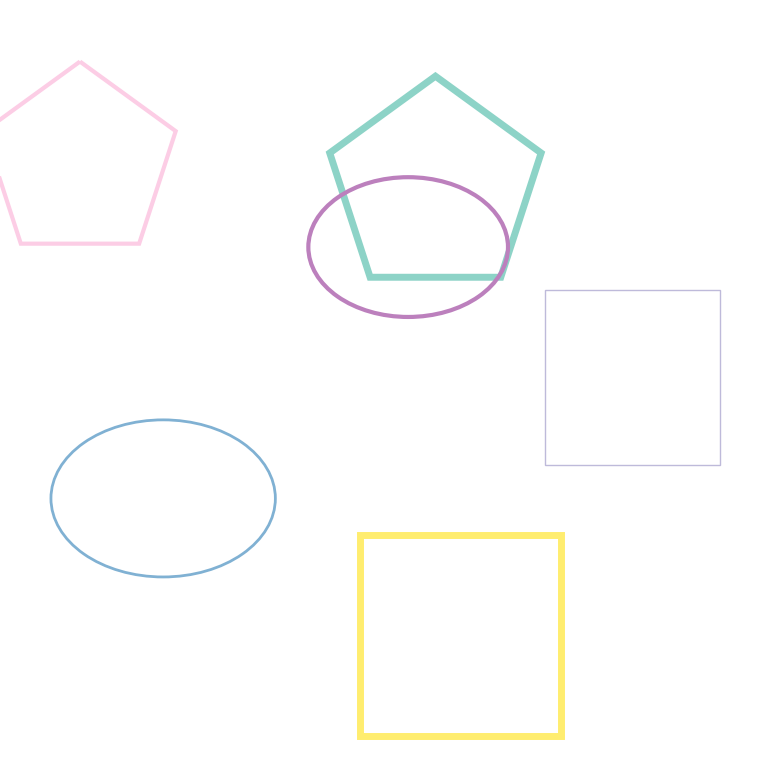[{"shape": "pentagon", "thickness": 2.5, "radius": 0.72, "center": [0.566, 0.757]}, {"shape": "square", "thickness": 0.5, "radius": 0.57, "center": [0.821, 0.51]}, {"shape": "oval", "thickness": 1, "radius": 0.73, "center": [0.212, 0.353]}, {"shape": "pentagon", "thickness": 1.5, "radius": 0.65, "center": [0.104, 0.789]}, {"shape": "oval", "thickness": 1.5, "radius": 0.65, "center": [0.53, 0.679]}, {"shape": "square", "thickness": 2.5, "radius": 0.65, "center": [0.598, 0.175]}]